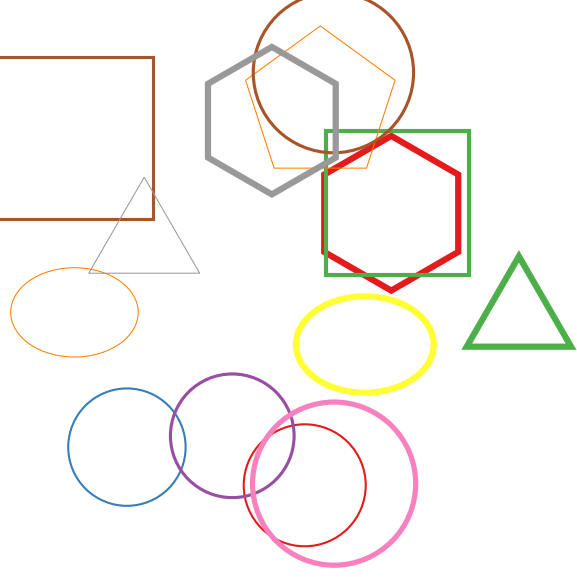[{"shape": "circle", "thickness": 1, "radius": 0.53, "center": [0.528, 0.159]}, {"shape": "hexagon", "thickness": 3, "radius": 0.67, "center": [0.677, 0.63]}, {"shape": "circle", "thickness": 1, "radius": 0.51, "center": [0.22, 0.225]}, {"shape": "triangle", "thickness": 3, "radius": 0.52, "center": [0.899, 0.451]}, {"shape": "square", "thickness": 2, "radius": 0.62, "center": [0.688, 0.648]}, {"shape": "circle", "thickness": 1.5, "radius": 0.54, "center": [0.402, 0.245]}, {"shape": "oval", "thickness": 0.5, "radius": 0.55, "center": [0.129, 0.458]}, {"shape": "pentagon", "thickness": 0.5, "radius": 0.68, "center": [0.555, 0.818]}, {"shape": "oval", "thickness": 3, "radius": 0.6, "center": [0.632, 0.403]}, {"shape": "circle", "thickness": 1.5, "radius": 0.69, "center": [0.577, 0.873]}, {"shape": "square", "thickness": 1.5, "radius": 0.7, "center": [0.124, 0.76]}, {"shape": "circle", "thickness": 2.5, "radius": 0.71, "center": [0.579, 0.162]}, {"shape": "hexagon", "thickness": 3, "radius": 0.64, "center": [0.471, 0.79]}, {"shape": "triangle", "thickness": 0.5, "radius": 0.55, "center": [0.25, 0.581]}]